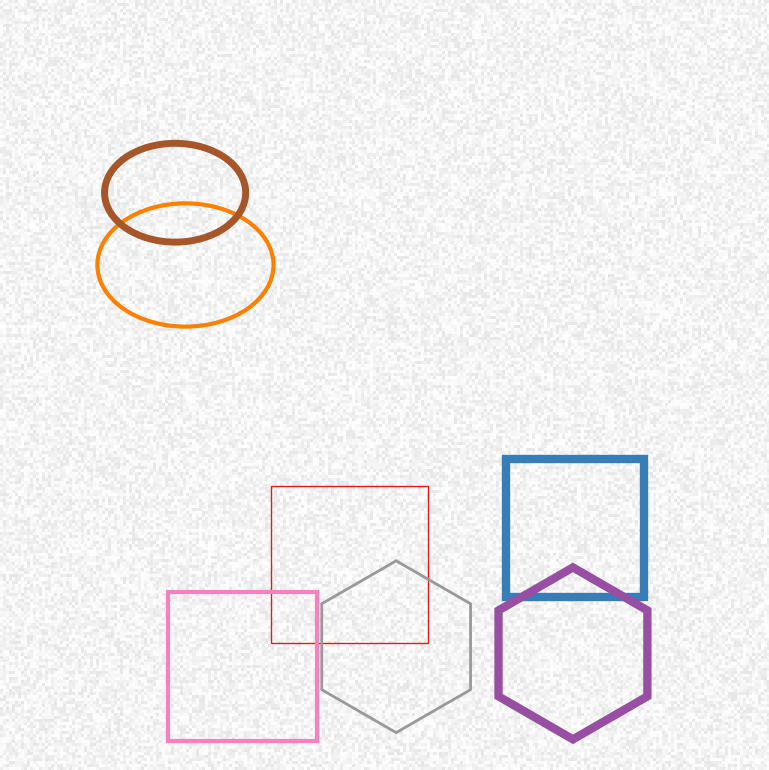[{"shape": "square", "thickness": 0.5, "radius": 0.51, "center": [0.454, 0.267]}, {"shape": "square", "thickness": 3, "radius": 0.45, "center": [0.747, 0.314]}, {"shape": "hexagon", "thickness": 3, "radius": 0.56, "center": [0.744, 0.151]}, {"shape": "oval", "thickness": 1.5, "radius": 0.57, "center": [0.241, 0.656]}, {"shape": "oval", "thickness": 2.5, "radius": 0.46, "center": [0.227, 0.75]}, {"shape": "square", "thickness": 1.5, "radius": 0.48, "center": [0.315, 0.134]}, {"shape": "hexagon", "thickness": 1, "radius": 0.56, "center": [0.514, 0.16]}]